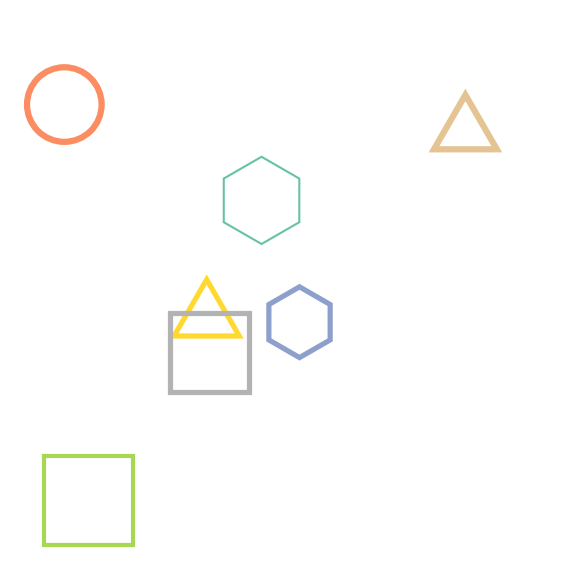[{"shape": "hexagon", "thickness": 1, "radius": 0.38, "center": [0.453, 0.652]}, {"shape": "circle", "thickness": 3, "radius": 0.32, "center": [0.111, 0.818]}, {"shape": "hexagon", "thickness": 2.5, "radius": 0.31, "center": [0.519, 0.441]}, {"shape": "square", "thickness": 2, "radius": 0.38, "center": [0.153, 0.132]}, {"shape": "triangle", "thickness": 2.5, "radius": 0.33, "center": [0.358, 0.45]}, {"shape": "triangle", "thickness": 3, "radius": 0.31, "center": [0.806, 0.772]}, {"shape": "square", "thickness": 2.5, "radius": 0.34, "center": [0.363, 0.389]}]